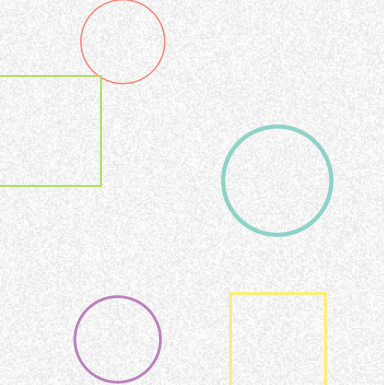[{"shape": "circle", "thickness": 3, "radius": 0.7, "center": [0.72, 0.531]}, {"shape": "circle", "thickness": 1, "radius": 0.54, "center": [0.319, 0.892]}, {"shape": "square", "thickness": 1.5, "radius": 0.72, "center": [0.119, 0.66]}, {"shape": "circle", "thickness": 2, "radius": 0.56, "center": [0.306, 0.118]}, {"shape": "square", "thickness": 2, "radius": 0.61, "center": [0.721, 0.116]}]